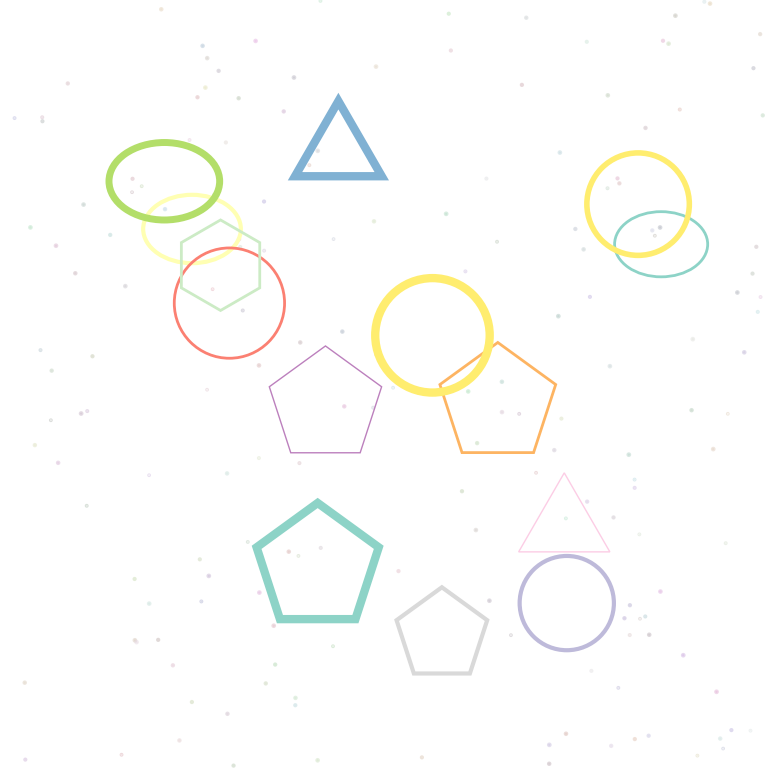[{"shape": "oval", "thickness": 1, "radius": 0.3, "center": [0.859, 0.683]}, {"shape": "pentagon", "thickness": 3, "radius": 0.42, "center": [0.413, 0.263]}, {"shape": "oval", "thickness": 1.5, "radius": 0.32, "center": [0.249, 0.703]}, {"shape": "circle", "thickness": 1.5, "radius": 0.31, "center": [0.736, 0.217]}, {"shape": "circle", "thickness": 1, "radius": 0.36, "center": [0.298, 0.606]}, {"shape": "triangle", "thickness": 3, "radius": 0.33, "center": [0.439, 0.804]}, {"shape": "pentagon", "thickness": 1, "radius": 0.4, "center": [0.646, 0.476]}, {"shape": "oval", "thickness": 2.5, "radius": 0.36, "center": [0.213, 0.765]}, {"shape": "triangle", "thickness": 0.5, "radius": 0.34, "center": [0.733, 0.317]}, {"shape": "pentagon", "thickness": 1.5, "radius": 0.31, "center": [0.574, 0.175]}, {"shape": "pentagon", "thickness": 0.5, "radius": 0.38, "center": [0.423, 0.474]}, {"shape": "hexagon", "thickness": 1, "radius": 0.29, "center": [0.286, 0.656]}, {"shape": "circle", "thickness": 3, "radius": 0.37, "center": [0.562, 0.565]}, {"shape": "circle", "thickness": 2, "radius": 0.33, "center": [0.829, 0.735]}]